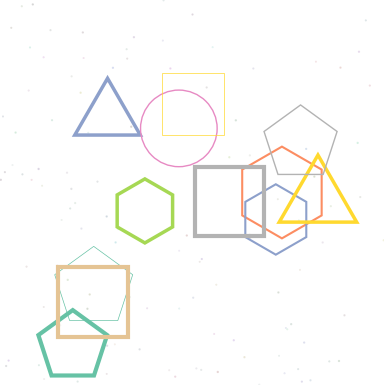[{"shape": "pentagon", "thickness": 3, "radius": 0.47, "center": [0.189, 0.101]}, {"shape": "pentagon", "thickness": 0.5, "radius": 0.53, "center": [0.243, 0.254]}, {"shape": "hexagon", "thickness": 1.5, "radius": 0.6, "center": [0.732, 0.5]}, {"shape": "hexagon", "thickness": 1.5, "radius": 0.46, "center": [0.716, 0.43]}, {"shape": "triangle", "thickness": 2.5, "radius": 0.49, "center": [0.279, 0.698]}, {"shape": "circle", "thickness": 1, "radius": 0.5, "center": [0.465, 0.667]}, {"shape": "hexagon", "thickness": 2.5, "radius": 0.42, "center": [0.376, 0.452]}, {"shape": "square", "thickness": 0.5, "radius": 0.4, "center": [0.502, 0.729]}, {"shape": "triangle", "thickness": 2.5, "radius": 0.58, "center": [0.826, 0.481]}, {"shape": "square", "thickness": 3, "radius": 0.45, "center": [0.242, 0.216]}, {"shape": "square", "thickness": 3, "radius": 0.45, "center": [0.597, 0.476]}, {"shape": "pentagon", "thickness": 1, "radius": 0.5, "center": [0.781, 0.628]}]